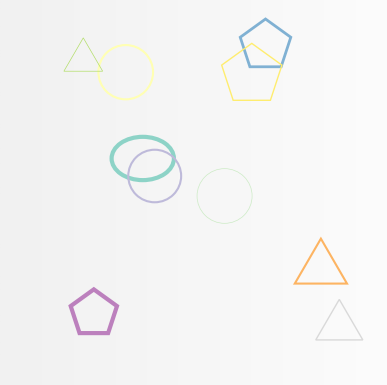[{"shape": "oval", "thickness": 3, "radius": 0.4, "center": [0.368, 0.588]}, {"shape": "circle", "thickness": 1.5, "radius": 0.35, "center": [0.324, 0.812]}, {"shape": "circle", "thickness": 1.5, "radius": 0.34, "center": [0.399, 0.543]}, {"shape": "pentagon", "thickness": 2, "radius": 0.34, "center": [0.685, 0.882]}, {"shape": "triangle", "thickness": 1.5, "radius": 0.39, "center": [0.828, 0.302]}, {"shape": "triangle", "thickness": 0.5, "radius": 0.29, "center": [0.215, 0.844]}, {"shape": "triangle", "thickness": 1, "radius": 0.35, "center": [0.876, 0.152]}, {"shape": "pentagon", "thickness": 3, "radius": 0.31, "center": [0.242, 0.186]}, {"shape": "circle", "thickness": 0.5, "radius": 0.36, "center": [0.58, 0.491]}, {"shape": "pentagon", "thickness": 1, "radius": 0.41, "center": [0.65, 0.806]}]